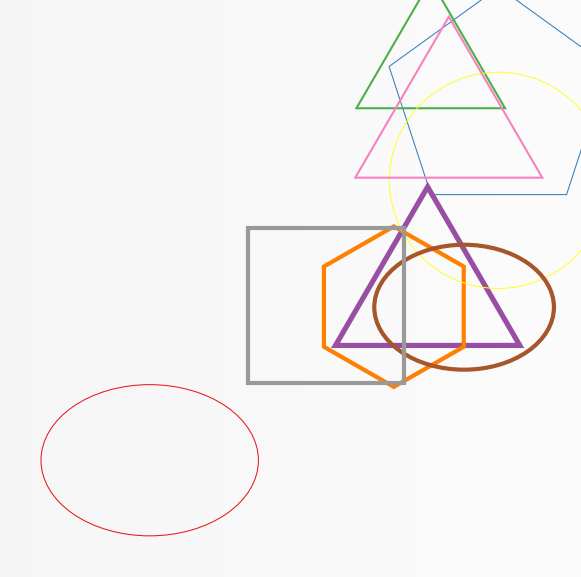[{"shape": "oval", "thickness": 0.5, "radius": 0.94, "center": [0.258, 0.202]}, {"shape": "pentagon", "thickness": 0.5, "radius": 0.99, "center": [0.858, 0.823]}, {"shape": "triangle", "thickness": 1, "radius": 0.74, "center": [0.741, 0.886]}, {"shape": "triangle", "thickness": 2.5, "radius": 0.92, "center": [0.736, 0.493]}, {"shape": "hexagon", "thickness": 2, "radius": 0.69, "center": [0.678, 0.468]}, {"shape": "circle", "thickness": 0.5, "radius": 0.94, "center": [0.857, 0.687]}, {"shape": "oval", "thickness": 2, "radius": 0.77, "center": [0.798, 0.467]}, {"shape": "triangle", "thickness": 1, "radius": 0.93, "center": [0.772, 0.784]}, {"shape": "square", "thickness": 2, "radius": 0.67, "center": [0.561, 0.47]}]